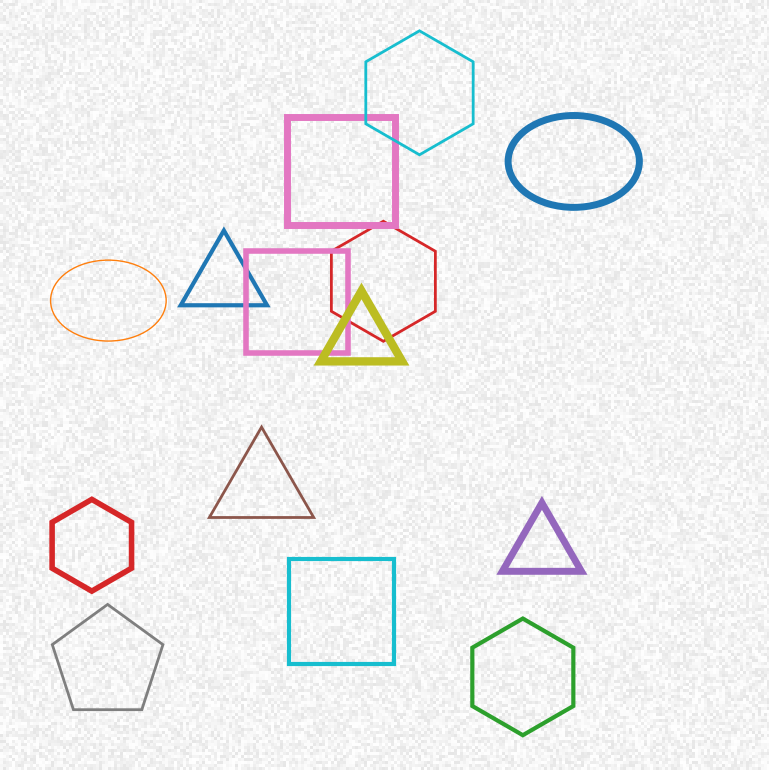[{"shape": "oval", "thickness": 2.5, "radius": 0.43, "center": [0.745, 0.79]}, {"shape": "triangle", "thickness": 1.5, "radius": 0.32, "center": [0.291, 0.636]}, {"shape": "oval", "thickness": 0.5, "radius": 0.38, "center": [0.141, 0.61]}, {"shape": "hexagon", "thickness": 1.5, "radius": 0.38, "center": [0.679, 0.121]}, {"shape": "hexagon", "thickness": 1, "radius": 0.39, "center": [0.498, 0.635]}, {"shape": "hexagon", "thickness": 2, "radius": 0.3, "center": [0.119, 0.292]}, {"shape": "triangle", "thickness": 2.5, "radius": 0.3, "center": [0.704, 0.288]}, {"shape": "triangle", "thickness": 1, "radius": 0.39, "center": [0.34, 0.367]}, {"shape": "square", "thickness": 2.5, "radius": 0.35, "center": [0.443, 0.778]}, {"shape": "square", "thickness": 2, "radius": 0.33, "center": [0.386, 0.607]}, {"shape": "pentagon", "thickness": 1, "radius": 0.38, "center": [0.14, 0.139]}, {"shape": "triangle", "thickness": 3, "radius": 0.3, "center": [0.469, 0.561]}, {"shape": "hexagon", "thickness": 1, "radius": 0.4, "center": [0.545, 0.879]}, {"shape": "square", "thickness": 1.5, "radius": 0.34, "center": [0.444, 0.206]}]